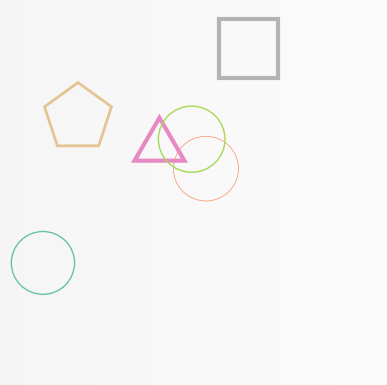[{"shape": "circle", "thickness": 1, "radius": 0.41, "center": [0.111, 0.317]}, {"shape": "circle", "thickness": 0.5, "radius": 0.42, "center": [0.531, 0.562]}, {"shape": "triangle", "thickness": 3, "radius": 0.37, "center": [0.411, 0.62]}, {"shape": "circle", "thickness": 1, "radius": 0.43, "center": [0.495, 0.638]}, {"shape": "pentagon", "thickness": 2, "radius": 0.45, "center": [0.201, 0.695]}, {"shape": "square", "thickness": 3, "radius": 0.38, "center": [0.642, 0.874]}]